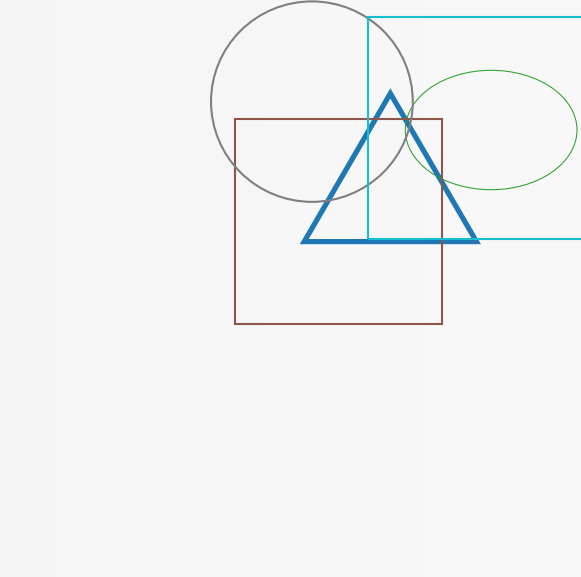[{"shape": "triangle", "thickness": 2.5, "radius": 0.86, "center": [0.672, 0.666]}, {"shape": "oval", "thickness": 0.5, "radius": 0.74, "center": [0.845, 0.774]}, {"shape": "square", "thickness": 1, "radius": 0.89, "center": [0.583, 0.615]}, {"shape": "circle", "thickness": 1, "radius": 0.87, "center": [0.537, 0.823]}, {"shape": "square", "thickness": 1, "radius": 0.96, "center": [0.826, 0.778]}]